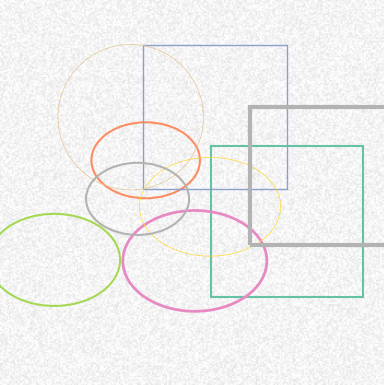[{"shape": "square", "thickness": 1.5, "radius": 0.98, "center": [0.745, 0.426]}, {"shape": "oval", "thickness": 1.5, "radius": 0.7, "center": [0.378, 0.584]}, {"shape": "square", "thickness": 1, "radius": 0.94, "center": [0.559, 0.696]}, {"shape": "oval", "thickness": 2, "radius": 0.94, "center": [0.506, 0.322]}, {"shape": "oval", "thickness": 1.5, "radius": 0.85, "center": [0.141, 0.325]}, {"shape": "oval", "thickness": 0.5, "radius": 0.92, "center": [0.546, 0.463]}, {"shape": "circle", "thickness": 0.5, "radius": 0.94, "center": [0.339, 0.696]}, {"shape": "square", "thickness": 3, "radius": 0.89, "center": [0.828, 0.543]}, {"shape": "oval", "thickness": 1.5, "radius": 0.67, "center": [0.357, 0.483]}]